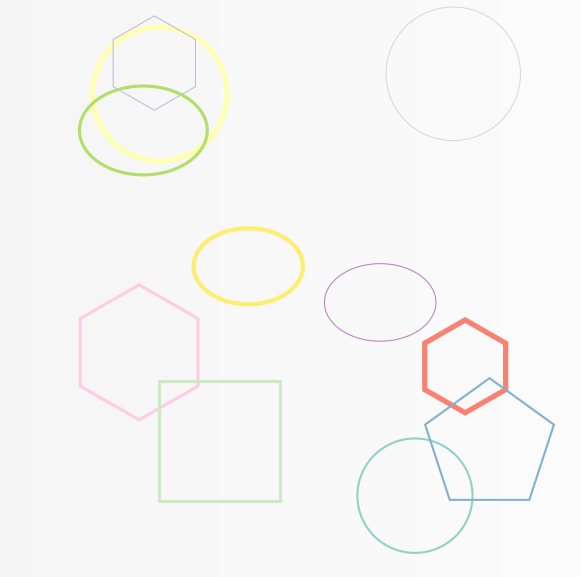[{"shape": "circle", "thickness": 1, "radius": 0.5, "center": [0.714, 0.141]}, {"shape": "circle", "thickness": 2.5, "radius": 0.58, "center": [0.275, 0.836]}, {"shape": "hexagon", "thickness": 0.5, "radius": 0.41, "center": [0.266, 0.89]}, {"shape": "hexagon", "thickness": 2.5, "radius": 0.4, "center": [0.8, 0.365]}, {"shape": "pentagon", "thickness": 1, "radius": 0.58, "center": [0.842, 0.228]}, {"shape": "oval", "thickness": 1.5, "radius": 0.55, "center": [0.247, 0.773]}, {"shape": "hexagon", "thickness": 1.5, "radius": 0.58, "center": [0.239, 0.389]}, {"shape": "circle", "thickness": 0.5, "radius": 0.58, "center": [0.78, 0.871]}, {"shape": "oval", "thickness": 0.5, "radius": 0.48, "center": [0.654, 0.475]}, {"shape": "square", "thickness": 1.5, "radius": 0.52, "center": [0.378, 0.236]}, {"shape": "oval", "thickness": 2, "radius": 0.47, "center": [0.427, 0.538]}]